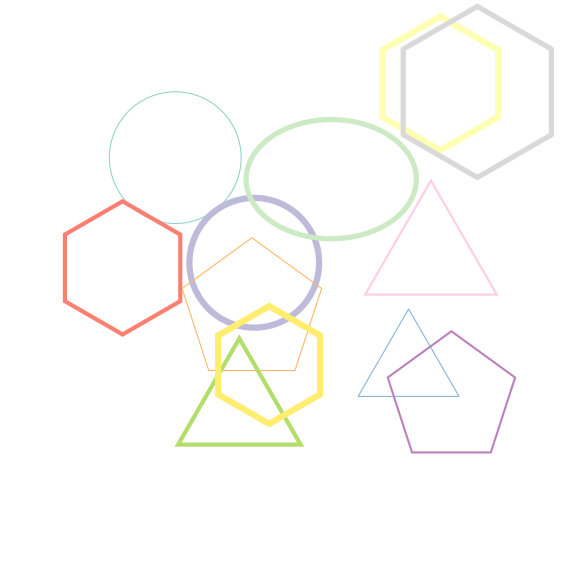[{"shape": "circle", "thickness": 0.5, "radius": 0.57, "center": [0.303, 0.726]}, {"shape": "hexagon", "thickness": 3, "radius": 0.58, "center": [0.762, 0.855]}, {"shape": "circle", "thickness": 3, "radius": 0.56, "center": [0.44, 0.544]}, {"shape": "hexagon", "thickness": 2, "radius": 0.58, "center": [0.212, 0.535]}, {"shape": "triangle", "thickness": 0.5, "radius": 0.5, "center": [0.707, 0.363]}, {"shape": "pentagon", "thickness": 0.5, "radius": 0.64, "center": [0.436, 0.46]}, {"shape": "triangle", "thickness": 2, "radius": 0.61, "center": [0.414, 0.291]}, {"shape": "triangle", "thickness": 1, "radius": 0.66, "center": [0.746, 0.555]}, {"shape": "hexagon", "thickness": 2.5, "radius": 0.74, "center": [0.827, 0.84]}, {"shape": "pentagon", "thickness": 1, "radius": 0.58, "center": [0.782, 0.31]}, {"shape": "oval", "thickness": 2.5, "radius": 0.74, "center": [0.574, 0.689]}, {"shape": "hexagon", "thickness": 3, "radius": 0.51, "center": [0.466, 0.367]}]